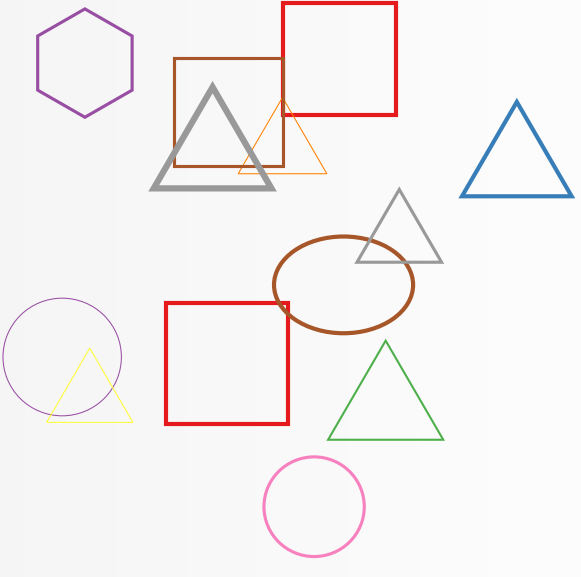[{"shape": "square", "thickness": 2, "radius": 0.52, "center": [0.39, 0.369]}, {"shape": "square", "thickness": 2, "radius": 0.49, "center": [0.584, 0.897]}, {"shape": "triangle", "thickness": 2, "radius": 0.54, "center": [0.889, 0.714]}, {"shape": "triangle", "thickness": 1, "radius": 0.57, "center": [0.664, 0.295]}, {"shape": "circle", "thickness": 0.5, "radius": 0.51, "center": [0.107, 0.381]}, {"shape": "hexagon", "thickness": 1.5, "radius": 0.47, "center": [0.146, 0.89]}, {"shape": "triangle", "thickness": 0.5, "radius": 0.44, "center": [0.486, 0.742]}, {"shape": "triangle", "thickness": 0.5, "radius": 0.43, "center": [0.154, 0.311]}, {"shape": "oval", "thickness": 2, "radius": 0.6, "center": [0.591, 0.506]}, {"shape": "square", "thickness": 1.5, "radius": 0.47, "center": [0.393, 0.805]}, {"shape": "circle", "thickness": 1.5, "radius": 0.43, "center": [0.54, 0.122]}, {"shape": "triangle", "thickness": 1.5, "radius": 0.42, "center": [0.687, 0.587]}, {"shape": "triangle", "thickness": 3, "radius": 0.58, "center": [0.366, 0.731]}]